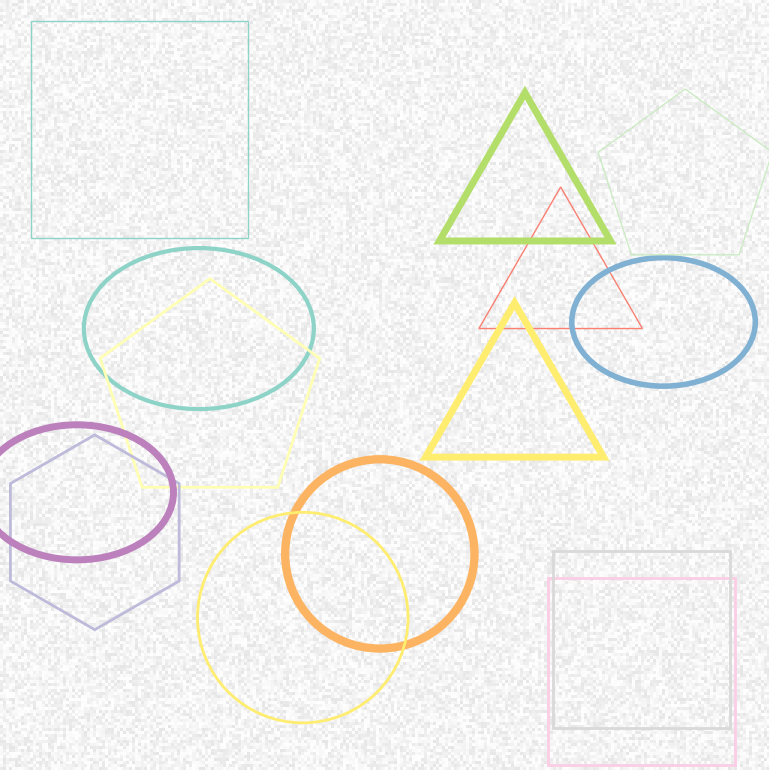[{"shape": "square", "thickness": 0.5, "radius": 0.7, "center": [0.181, 0.832]}, {"shape": "oval", "thickness": 1.5, "radius": 0.75, "center": [0.258, 0.573]}, {"shape": "pentagon", "thickness": 1, "radius": 0.75, "center": [0.273, 0.488]}, {"shape": "hexagon", "thickness": 1, "radius": 0.63, "center": [0.123, 0.309]}, {"shape": "triangle", "thickness": 0.5, "radius": 0.61, "center": [0.728, 0.635]}, {"shape": "oval", "thickness": 2, "radius": 0.6, "center": [0.862, 0.582]}, {"shape": "circle", "thickness": 3, "radius": 0.61, "center": [0.493, 0.281]}, {"shape": "triangle", "thickness": 2.5, "radius": 0.64, "center": [0.682, 0.751]}, {"shape": "square", "thickness": 1, "radius": 0.61, "center": [0.833, 0.128]}, {"shape": "square", "thickness": 1, "radius": 0.58, "center": [0.833, 0.169]}, {"shape": "oval", "thickness": 2.5, "radius": 0.63, "center": [0.1, 0.361]}, {"shape": "pentagon", "thickness": 0.5, "radius": 0.59, "center": [0.89, 0.765]}, {"shape": "circle", "thickness": 1, "radius": 0.68, "center": [0.393, 0.198]}, {"shape": "triangle", "thickness": 2.5, "radius": 0.67, "center": [0.668, 0.473]}]